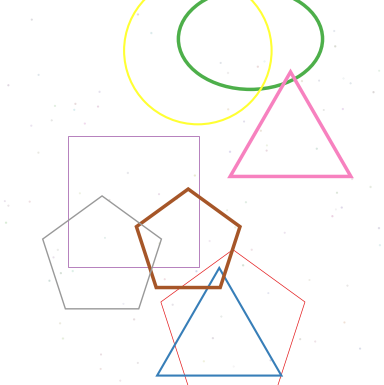[{"shape": "pentagon", "thickness": 0.5, "radius": 0.98, "center": [0.605, 0.155]}, {"shape": "triangle", "thickness": 1.5, "radius": 0.93, "center": [0.569, 0.118]}, {"shape": "oval", "thickness": 2.5, "radius": 0.94, "center": [0.651, 0.899]}, {"shape": "square", "thickness": 0.5, "radius": 0.85, "center": [0.346, 0.476]}, {"shape": "circle", "thickness": 1.5, "radius": 0.96, "center": [0.514, 0.869]}, {"shape": "pentagon", "thickness": 2.5, "radius": 0.71, "center": [0.489, 0.368]}, {"shape": "triangle", "thickness": 2.5, "radius": 0.9, "center": [0.755, 0.632]}, {"shape": "pentagon", "thickness": 1, "radius": 0.81, "center": [0.265, 0.329]}]